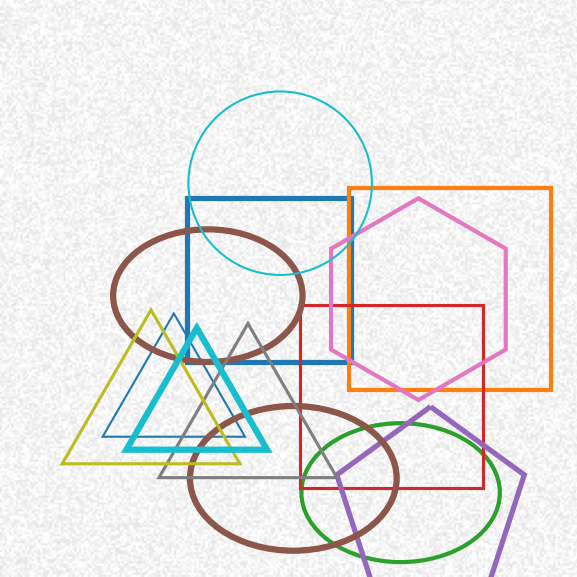[{"shape": "triangle", "thickness": 1, "radius": 0.71, "center": [0.301, 0.314]}, {"shape": "square", "thickness": 2.5, "radius": 0.71, "center": [0.466, 0.514]}, {"shape": "square", "thickness": 2, "radius": 0.88, "center": [0.779, 0.499]}, {"shape": "oval", "thickness": 2, "radius": 0.86, "center": [0.694, 0.146]}, {"shape": "square", "thickness": 1.5, "radius": 0.79, "center": [0.678, 0.312]}, {"shape": "pentagon", "thickness": 2.5, "radius": 0.85, "center": [0.745, 0.124]}, {"shape": "oval", "thickness": 3, "radius": 0.89, "center": [0.508, 0.171]}, {"shape": "oval", "thickness": 3, "radius": 0.82, "center": [0.36, 0.487]}, {"shape": "hexagon", "thickness": 2, "radius": 0.87, "center": [0.725, 0.481]}, {"shape": "triangle", "thickness": 1.5, "radius": 0.89, "center": [0.429, 0.261]}, {"shape": "triangle", "thickness": 1.5, "radius": 0.89, "center": [0.262, 0.285]}, {"shape": "circle", "thickness": 1, "radius": 0.79, "center": [0.485, 0.682]}, {"shape": "triangle", "thickness": 3, "radius": 0.7, "center": [0.341, 0.291]}]